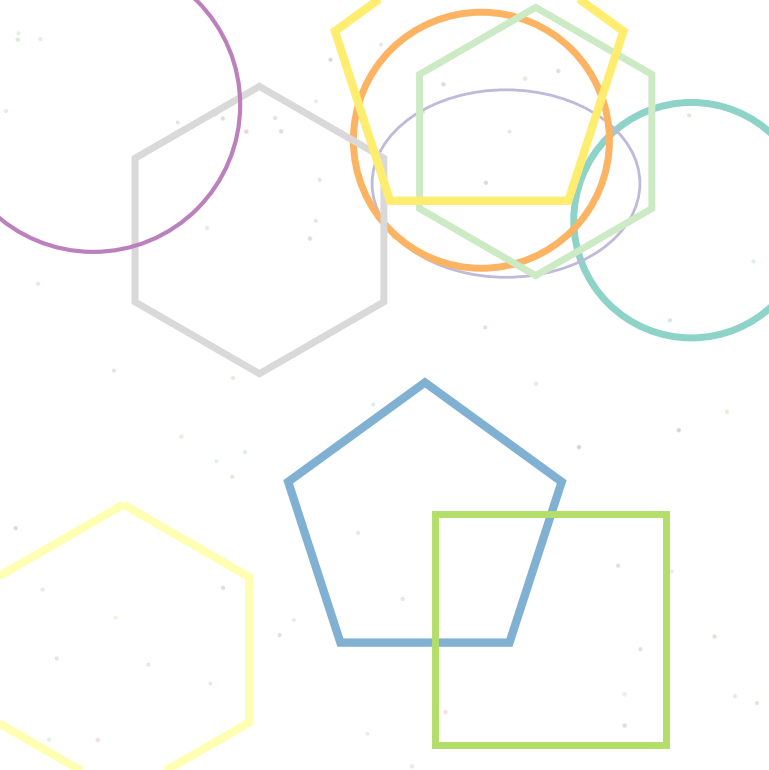[{"shape": "circle", "thickness": 2.5, "radius": 0.76, "center": [0.898, 0.714]}, {"shape": "hexagon", "thickness": 3, "radius": 0.94, "center": [0.16, 0.156]}, {"shape": "oval", "thickness": 1, "radius": 0.87, "center": [0.657, 0.762]}, {"shape": "pentagon", "thickness": 3, "radius": 0.93, "center": [0.552, 0.317]}, {"shape": "circle", "thickness": 2.5, "radius": 0.83, "center": [0.625, 0.818]}, {"shape": "square", "thickness": 2.5, "radius": 0.75, "center": [0.715, 0.182]}, {"shape": "hexagon", "thickness": 2.5, "radius": 0.93, "center": [0.337, 0.701]}, {"shape": "circle", "thickness": 1.5, "radius": 0.95, "center": [0.121, 0.864]}, {"shape": "hexagon", "thickness": 2.5, "radius": 0.87, "center": [0.696, 0.816]}, {"shape": "pentagon", "thickness": 3, "radius": 0.98, "center": [0.622, 0.899]}]